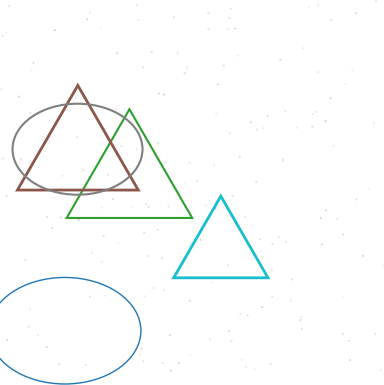[{"shape": "oval", "thickness": 1, "radius": 0.99, "center": [0.168, 0.141]}, {"shape": "triangle", "thickness": 1.5, "radius": 0.94, "center": [0.336, 0.528]}, {"shape": "triangle", "thickness": 2, "radius": 0.91, "center": [0.202, 0.597]}, {"shape": "oval", "thickness": 1.5, "radius": 0.84, "center": [0.201, 0.612]}, {"shape": "triangle", "thickness": 2, "radius": 0.71, "center": [0.574, 0.349]}]